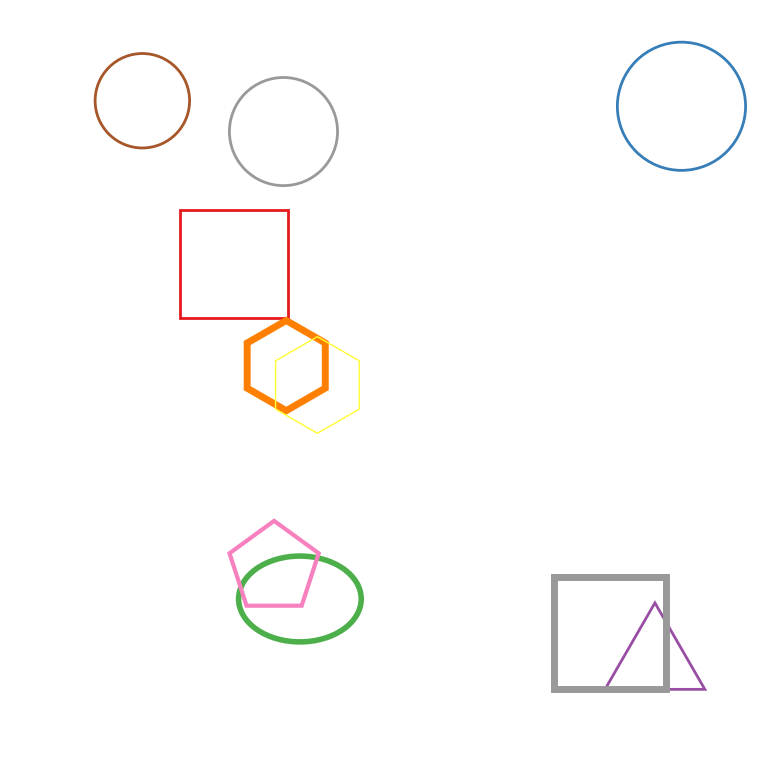[{"shape": "square", "thickness": 1, "radius": 0.35, "center": [0.304, 0.657]}, {"shape": "circle", "thickness": 1, "radius": 0.42, "center": [0.885, 0.862]}, {"shape": "oval", "thickness": 2, "radius": 0.4, "center": [0.39, 0.222]}, {"shape": "triangle", "thickness": 1, "radius": 0.37, "center": [0.851, 0.142]}, {"shape": "hexagon", "thickness": 2.5, "radius": 0.29, "center": [0.372, 0.525]}, {"shape": "hexagon", "thickness": 0.5, "radius": 0.31, "center": [0.412, 0.5]}, {"shape": "circle", "thickness": 1, "radius": 0.31, "center": [0.185, 0.869]}, {"shape": "pentagon", "thickness": 1.5, "radius": 0.3, "center": [0.356, 0.263]}, {"shape": "circle", "thickness": 1, "radius": 0.35, "center": [0.368, 0.829]}, {"shape": "square", "thickness": 2.5, "radius": 0.37, "center": [0.792, 0.178]}]